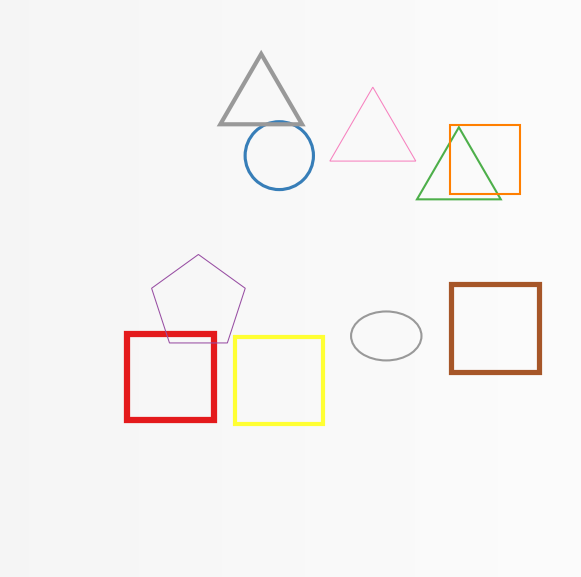[{"shape": "square", "thickness": 3, "radius": 0.37, "center": [0.293, 0.347]}, {"shape": "circle", "thickness": 1.5, "radius": 0.29, "center": [0.48, 0.73]}, {"shape": "triangle", "thickness": 1, "radius": 0.42, "center": [0.789, 0.696]}, {"shape": "pentagon", "thickness": 0.5, "radius": 0.42, "center": [0.341, 0.474]}, {"shape": "square", "thickness": 1, "radius": 0.3, "center": [0.834, 0.723]}, {"shape": "square", "thickness": 2, "radius": 0.38, "center": [0.48, 0.34]}, {"shape": "square", "thickness": 2.5, "radius": 0.38, "center": [0.852, 0.431]}, {"shape": "triangle", "thickness": 0.5, "radius": 0.43, "center": [0.641, 0.763]}, {"shape": "oval", "thickness": 1, "radius": 0.3, "center": [0.665, 0.417]}, {"shape": "triangle", "thickness": 2, "radius": 0.41, "center": [0.449, 0.825]}]